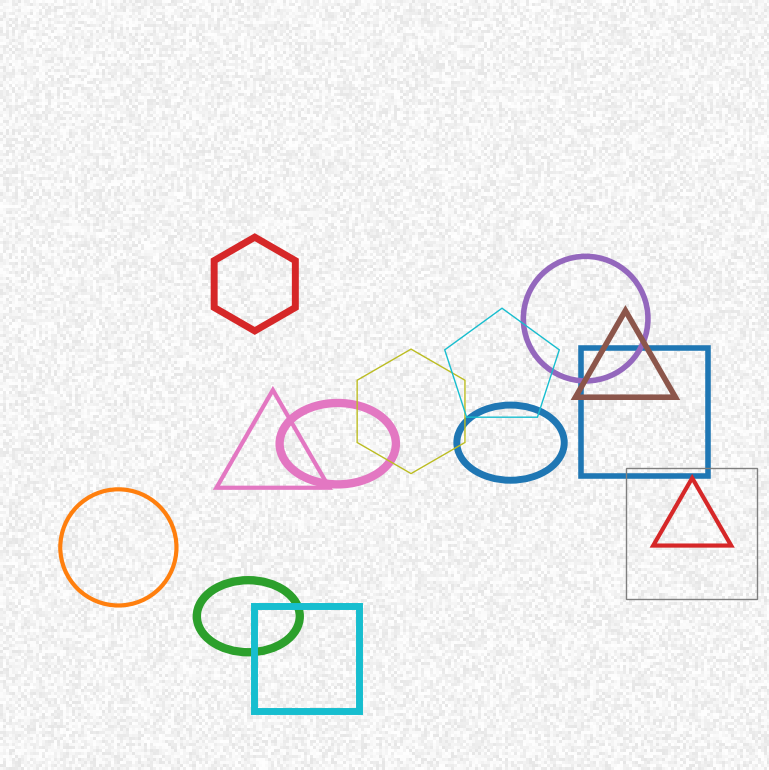[{"shape": "square", "thickness": 2, "radius": 0.41, "center": [0.837, 0.465]}, {"shape": "oval", "thickness": 2.5, "radius": 0.35, "center": [0.663, 0.425]}, {"shape": "circle", "thickness": 1.5, "radius": 0.38, "center": [0.154, 0.289]}, {"shape": "oval", "thickness": 3, "radius": 0.33, "center": [0.322, 0.2]}, {"shape": "hexagon", "thickness": 2.5, "radius": 0.3, "center": [0.331, 0.631]}, {"shape": "triangle", "thickness": 1.5, "radius": 0.29, "center": [0.899, 0.321]}, {"shape": "circle", "thickness": 2, "radius": 0.4, "center": [0.761, 0.586]}, {"shape": "triangle", "thickness": 2, "radius": 0.37, "center": [0.812, 0.522]}, {"shape": "oval", "thickness": 3, "radius": 0.38, "center": [0.439, 0.424]}, {"shape": "triangle", "thickness": 1.5, "radius": 0.42, "center": [0.354, 0.409]}, {"shape": "square", "thickness": 0.5, "radius": 0.43, "center": [0.898, 0.307]}, {"shape": "hexagon", "thickness": 0.5, "radius": 0.4, "center": [0.534, 0.466]}, {"shape": "square", "thickness": 2.5, "radius": 0.34, "center": [0.398, 0.145]}, {"shape": "pentagon", "thickness": 0.5, "radius": 0.39, "center": [0.652, 0.521]}]